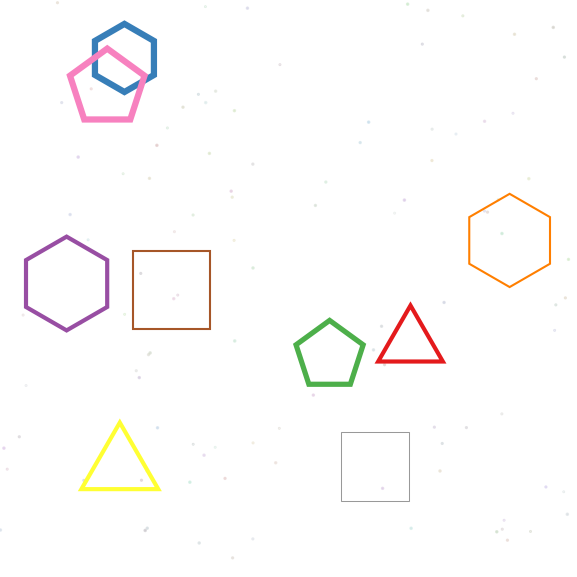[{"shape": "triangle", "thickness": 2, "radius": 0.32, "center": [0.711, 0.405]}, {"shape": "hexagon", "thickness": 3, "radius": 0.29, "center": [0.215, 0.899]}, {"shape": "pentagon", "thickness": 2.5, "radius": 0.31, "center": [0.571, 0.383]}, {"shape": "hexagon", "thickness": 2, "radius": 0.41, "center": [0.115, 0.508]}, {"shape": "hexagon", "thickness": 1, "radius": 0.4, "center": [0.882, 0.583]}, {"shape": "triangle", "thickness": 2, "radius": 0.38, "center": [0.207, 0.191]}, {"shape": "square", "thickness": 1, "radius": 0.34, "center": [0.297, 0.497]}, {"shape": "pentagon", "thickness": 3, "radius": 0.34, "center": [0.186, 0.847]}, {"shape": "square", "thickness": 0.5, "radius": 0.3, "center": [0.649, 0.191]}]